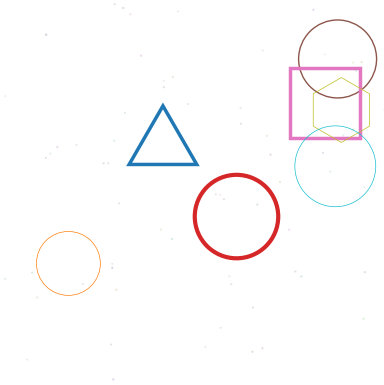[{"shape": "triangle", "thickness": 2.5, "radius": 0.51, "center": [0.423, 0.624]}, {"shape": "circle", "thickness": 0.5, "radius": 0.42, "center": [0.178, 0.316]}, {"shape": "circle", "thickness": 3, "radius": 0.54, "center": [0.614, 0.438]}, {"shape": "circle", "thickness": 1, "radius": 0.51, "center": [0.877, 0.847]}, {"shape": "square", "thickness": 2.5, "radius": 0.45, "center": [0.844, 0.733]}, {"shape": "hexagon", "thickness": 0.5, "radius": 0.42, "center": [0.887, 0.714]}, {"shape": "circle", "thickness": 0.5, "radius": 0.53, "center": [0.871, 0.568]}]